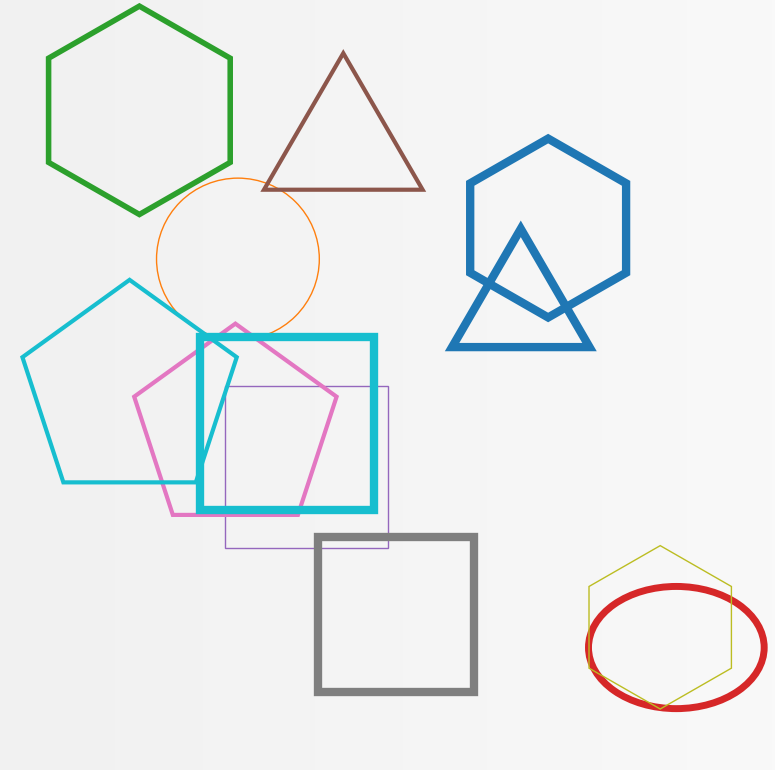[{"shape": "triangle", "thickness": 3, "radius": 0.51, "center": [0.672, 0.6]}, {"shape": "hexagon", "thickness": 3, "radius": 0.58, "center": [0.707, 0.704]}, {"shape": "circle", "thickness": 0.5, "radius": 0.53, "center": [0.307, 0.664]}, {"shape": "hexagon", "thickness": 2, "radius": 0.68, "center": [0.18, 0.857]}, {"shape": "oval", "thickness": 2.5, "radius": 0.57, "center": [0.873, 0.159]}, {"shape": "square", "thickness": 0.5, "radius": 0.53, "center": [0.396, 0.394]}, {"shape": "triangle", "thickness": 1.5, "radius": 0.59, "center": [0.443, 0.813]}, {"shape": "pentagon", "thickness": 1.5, "radius": 0.69, "center": [0.304, 0.442]}, {"shape": "square", "thickness": 3, "radius": 0.5, "center": [0.511, 0.202]}, {"shape": "hexagon", "thickness": 0.5, "radius": 0.53, "center": [0.852, 0.185]}, {"shape": "pentagon", "thickness": 1.5, "radius": 0.73, "center": [0.167, 0.491]}, {"shape": "square", "thickness": 3, "radius": 0.56, "center": [0.37, 0.45]}]